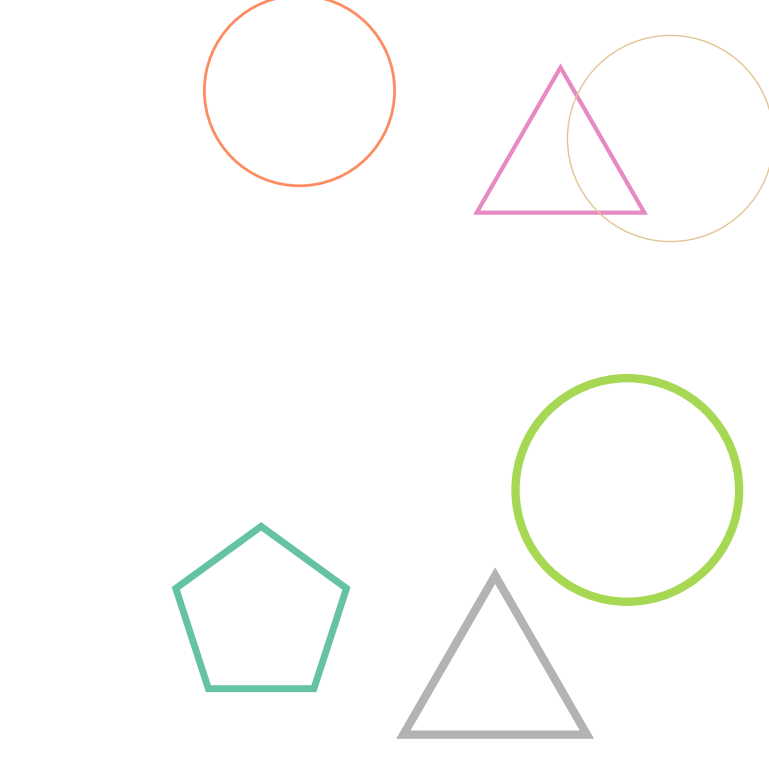[{"shape": "pentagon", "thickness": 2.5, "radius": 0.58, "center": [0.339, 0.2]}, {"shape": "circle", "thickness": 1, "radius": 0.62, "center": [0.389, 0.882]}, {"shape": "triangle", "thickness": 1.5, "radius": 0.63, "center": [0.728, 0.787]}, {"shape": "circle", "thickness": 3, "radius": 0.73, "center": [0.815, 0.364]}, {"shape": "circle", "thickness": 0.5, "radius": 0.67, "center": [0.871, 0.82]}, {"shape": "triangle", "thickness": 3, "radius": 0.69, "center": [0.643, 0.115]}]